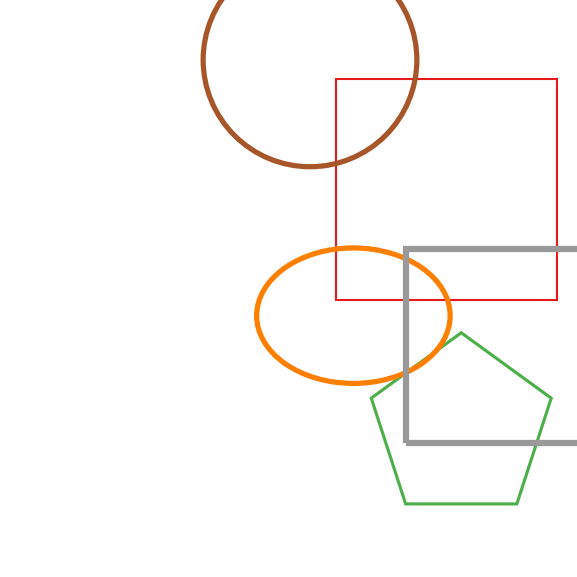[{"shape": "square", "thickness": 1, "radius": 0.96, "center": [0.774, 0.671]}, {"shape": "pentagon", "thickness": 1.5, "radius": 0.82, "center": [0.799, 0.259]}, {"shape": "oval", "thickness": 2.5, "radius": 0.84, "center": [0.612, 0.453]}, {"shape": "circle", "thickness": 2.5, "radius": 0.93, "center": [0.537, 0.895]}, {"shape": "square", "thickness": 3, "radius": 0.84, "center": [0.87, 0.4]}]